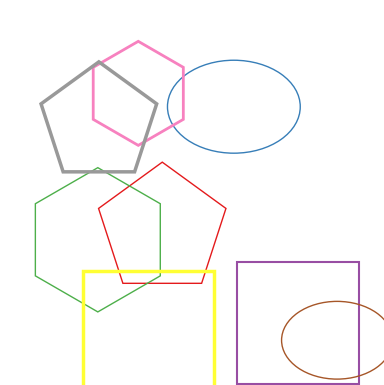[{"shape": "pentagon", "thickness": 1, "radius": 0.87, "center": [0.421, 0.405]}, {"shape": "oval", "thickness": 1, "radius": 0.86, "center": [0.607, 0.723]}, {"shape": "hexagon", "thickness": 1, "radius": 0.94, "center": [0.254, 0.377]}, {"shape": "square", "thickness": 1.5, "radius": 0.79, "center": [0.775, 0.161]}, {"shape": "square", "thickness": 2.5, "radius": 0.85, "center": [0.386, 0.125]}, {"shape": "oval", "thickness": 1, "radius": 0.72, "center": [0.876, 0.116]}, {"shape": "hexagon", "thickness": 2, "radius": 0.68, "center": [0.359, 0.758]}, {"shape": "pentagon", "thickness": 2.5, "radius": 0.79, "center": [0.257, 0.681]}]